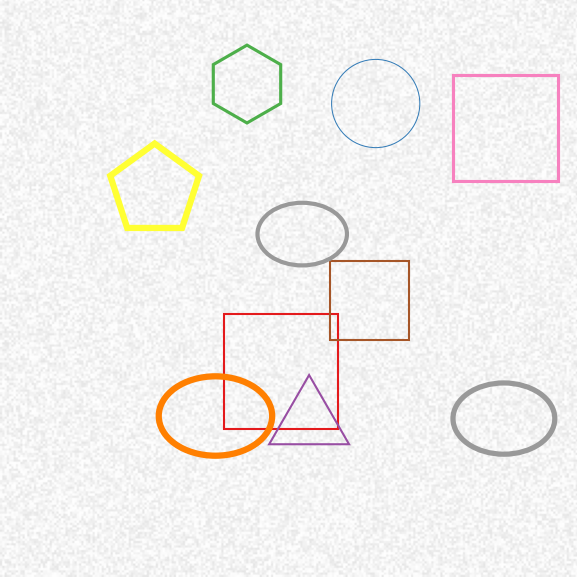[{"shape": "square", "thickness": 1, "radius": 0.49, "center": [0.487, 0.356]}, {"shape": "circle", "thickness": 0.5, "radius": 0.38, "center": [0.651, 0.82]}, {"shape": "hexagon", "thickness": 1.5, "radius": 0.34, "center": [0.428, 0.854]}, {"shape": "triangle", "thickness": 1, "radius": 0.4, "center": [0.535, 0.27]}, {"shape": "oval", "thickness": 3, "radius": 0.49, "center": [0.373, 0.279]}, {"shape": "pentagon", "thickness": 3, "radius": 0.4, "center": [0.268, 0.67]}, {"shape": "square", "thickness": 1, "radius": 0.34, "center": [0.64, 0.479]}, {"shape": "square", "thickness": 1.5, "radius": 0.46, "center": [0.875, 0.777]}, {"shape": "oval", "thickness": 2.5, "radius": 0.44, "center": [0.873, 0.274]}, {"shape": "oval", "thickness": 2, "radius": 0.39, "center": [0.523, 0.594]}]